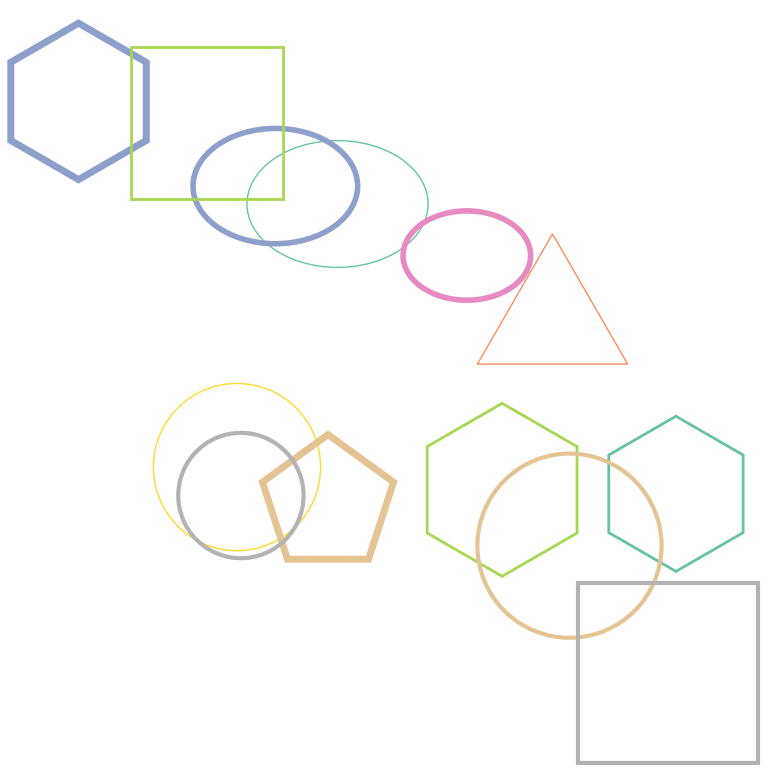[{"shape": "oval", "thickness": 0.5, "radius": 0.59, "center": [0.438, 0.735]}, {"shape": "hexagon", "thickness": 1, "radius": 0.5, "center": [0.878, 0.359]}, {"shape": "triangle", "thickness": 0.5, "radius": 0.56, "center": [0.718, 0.584]}, {"shape": "oval", "thickness": 2, "radius": 0.53, "center": [0.358, 0.758]}, {"shape": "hexagon", "thickness": 2.5, "radius": 0.51, "center": [0.102, 0.868]}, {"shape": "oval", "thickness": 2, "radius": 0.41, "center": [0.606, 0.668]}, {"shape": "hexagon", "thickness": 1, "radius": 0.56, "center": [0.652, 0.364]}, {"shape": "square", "thickness": 1, "radius": 0.5, "center": [0.269, 0.841]}, {"shape": "circle", "thickness": 0.5, "radius": 0.54, "center": [0.308, 0.393]}, {"shape": "pentagon", "thickness": 2.5, "radius": 0.45, "center": [0.426, 0.346]}, {"shape": "circle", "thickness": 1.5, "radius": 0.6, "center": [0.74, 0.291]}, {"shape": "circle", "thickness": 1.5, "radius": 0.41, "center": [0.313, 0.356]}, {"shape": "square", "thickness": 1.5, "radius": 0.58, "center": [0.868, 0.126]}]